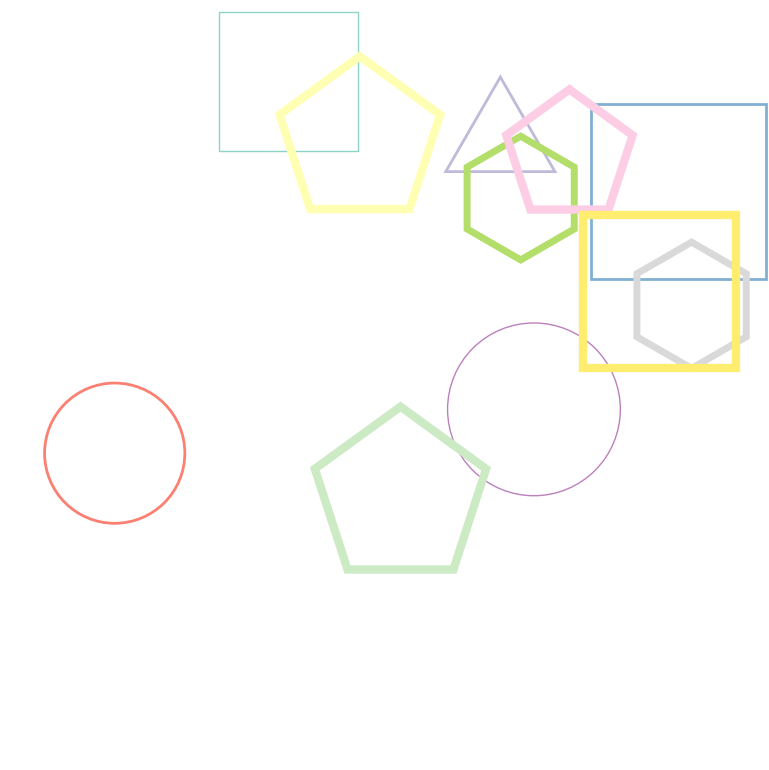[{"shape": "square", "thickness": 0.5, "radius": 0.45, "center": [0.375, 0.894]}, {"shape": "pentagon", "thickness": 3, "radius": 0.55, "center": [0.467, 0.817]}, {"shape": "triangle", "thickness": 1, "radius": 0.41, "center": [0.65, 0.818]}, {"shape": "circle", "thickness": 1, "radius": 0.46, "center": [0.149, 0.411]}, {"shape": "square", "thickness": 1, "radius": 0.57, "center": [0.881, 0.751]}, {"shape": "hexagon", "thickness": 2.5, "radius": 0.4, "center": [0.676, 0.743]}, {"shape": "pentagon", "thickness": 3, "radius": 0.43, "center": [0.74, 0.798]}, {"shape": "hexagon", "thickness": 2.5, "radius": 0.41, "center": [0.898, 0.604]}, {"shape": "circle", "thickness": 0.5, "radius": 0.56, "center": [0.693, 0.468]}, {"shape": "pentagon", "thickness": 3, "radius": 0.58, "center": [0.52, 0.355]}, {"shape": "square", "thickness": 3, "radius": 0.5, "center": [0.856, 0.621]}]